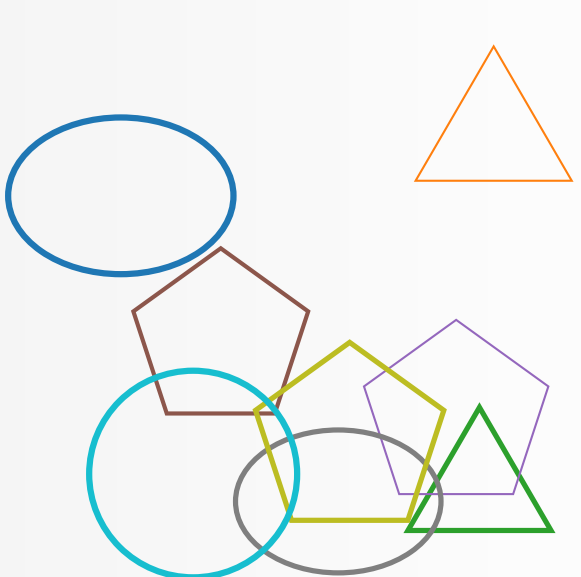[{"shape": "oval", "thickness": 3, "radius": 0.97, "center": [0.208, 0.66]}, {"shape": "triangle", "thickness": 1, "radius": 0.78, "center": [0.849, 0.764]}, {"shape": "triangle", "thickness": 2.5, "radius": 0.71, "center": [0.825, 0.152]}, {"shape": "pentagon", "thickness": 1, "radius": 0.83, "center": [0.785, 0.278]}, {"shape": "pentagon", "thickness": 2, "radius": 0.79, "center": [0.38, 0.411]}, {"shape": "oval", "thickness": 2.5, "radius": 0.88, "center": [0.582, 0.131]}, {"shape": "pentagon", "thickness": 2.5, "radius": 0.85, "center": [0.602, 0.236]}, {"shape": "circle", "thickness": 3, "radius": 0.89, "center": [0.332, 0.178]}]